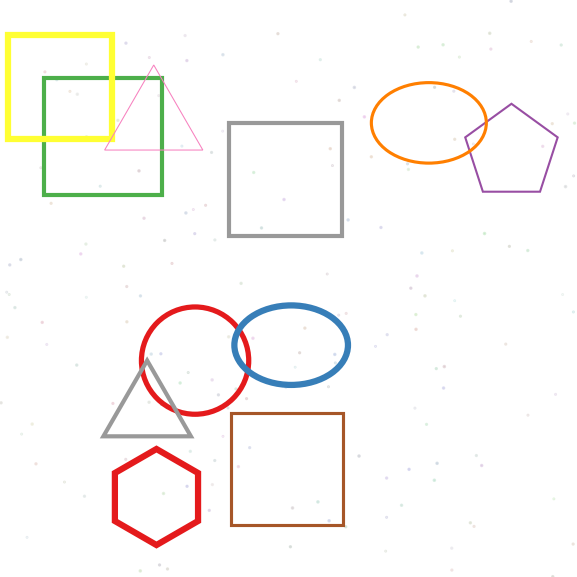[{"shape": "circle", "thickness": 2.5, "radius": 0.46, "center": [0.338, 0.375]}, {"shape": "hexagon", "thickness": 3, "radius": 0.42, "center": [0.271, 0.139]}, {"shape": "oval", "thickness": 3, "radius": 0.49, "center": [0.504, 0.401]}, {"shape": "square", "thickness": 2, "radius": 0.51, "center": [0.178, 0.763]}, {"shape": "pentagon", "thickness": 1, "radius": 0.42, "center": [0.886, 0.735]}, {"shape": "oval", "thickness": 1.5, "radius": 0.5, "center": [0.743, 0.786]}, {"shape": "square", "thickness": 3, "radius": 0.45, "center": [0.104, 0.848]}, {"shape": "square", "thickness": 1.5, "radius": 0.49, "center": [0.496, 0.188]}, {"shape": "triangle", "thickness": 0.5, "radius": 0.49, "center": [0.266, 0.788]}, {"shape": "square", "thickness": 2, "radius": 0.49, "center": [0.494, 0.688]}, {"shape": "triangle", "thickness": 2, "radius": 0.44, "center": [0.255, 0.287]}]